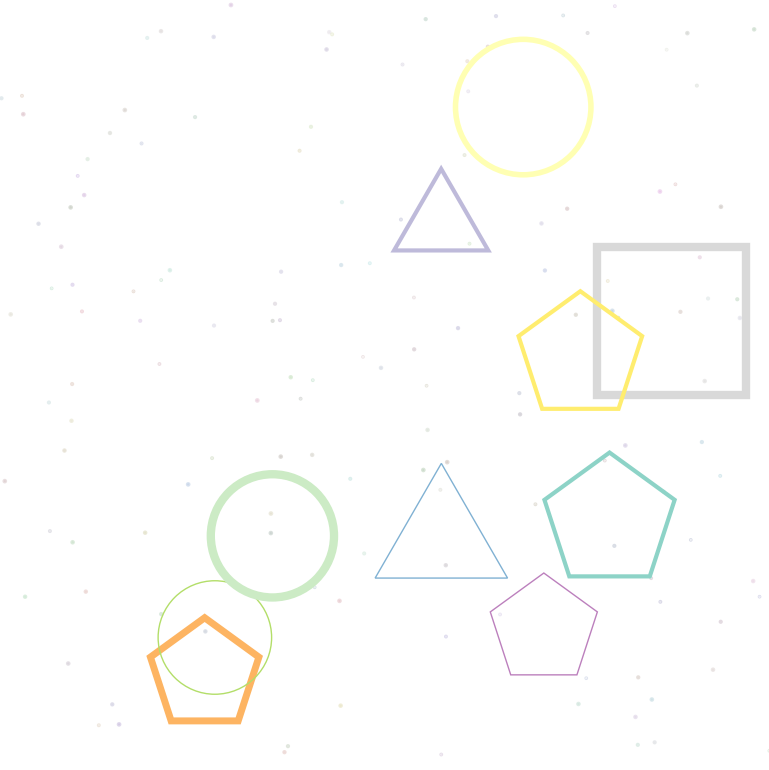[{"shape": "pentagon", "thickness": 1.5, "radius": 0.44, "center": [0.792, 0.323]}, {"shape": "circle", "thickness": 2, "radius": 0.44, "center": [0.68, 0.861]}, {"shape": "triangle", "thickness": 1.5, "radius": 0.35, "center": [0.573, 0.71]}, {"shape": "triangle", "thickness": 0.5, "radius": 0.5, "center": [0.573, 0.299]}, {"shape": "pentagon", "thickness": 2.5, "radius": 0.37, "center": [0.266, 0.124]}, {"shape": "circle", "thickness": 0.5, "radius": 0.37, "center": [0.279, 0.172]}, {"shape": "square", "thickness": 3, "radius": 0.48, "center": [0.872, 0.583]}, {"shape": "pentagon", "thickness": 0.5, "radius": 0.37, "center": [0.706, 0.183]}, {"shape": "circle", "thickness": 3, "radius": 0.4, "center": [0.354, 0.304]}, {"shape": "pentagon", "thickness": 1.5, "radius": 0.42, "center": [0.754, 0.537]}]